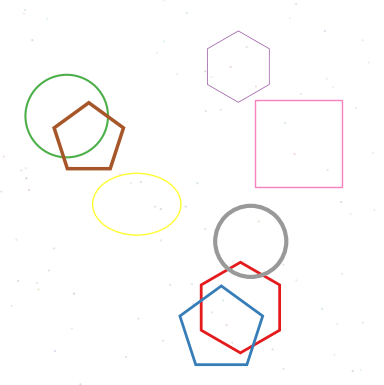[{"shape": "hexagon", "thickness": 2, "radius": 0.59, "center": [0.624, 0.201]}, {"shape": "pentagon", "thickness": 2, "radius": 0.57, "center": [0.575, 0.144]}, {"shape": "circle", "thickness": 1.5, "radius": 0.54, "center": [0.173, 0.699]}, {"shape": "hexagon", "thickness": 0.5, "radius": 0.46, "center": [0.619, 0.827]}, {"shape": "oval", "thickness": 1, "radius": 0.57, "center": [0.355, 0.47]}, {"shape": "pentagon", "thickness": 2.5, "radius": 0.47, "center": [0.231, 0.638]}, {"shape": "square", "thickness": 1, "radius": 0.57, "center": [0.775, 0.626]}, {"shape": "circle", "thickness": 3, "radius": 0.46, "center": [0.651, 0.373]}]